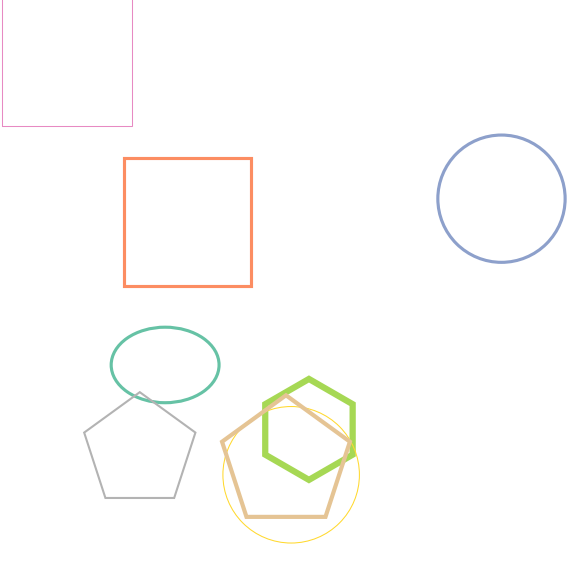[{"shape": "oval", "thickness": 1.5, "radius": 0.47, "center": [0.286, 0.367]}, {"shape": "square", "thickness": 1.5, "radius": 0.55, "center": [0.325, 0.615]}, {"shape": "circle", "thickness": 1.5, "radius": 0.55, "center": [0.868, 0.655]}, {"shape": "square", "thickness": 0.5, "radius": 0.56, "center": [0.116, 0.893]}, {"shape": "hexagon", "thickness": 3, "radius": 0.44, "center": [0.535, 0.256]}, {"shape": "circle", "thickness": 0.5, "radius": 0.59, "center": [0.504, 0.177]}, {"shape": "pentagon", "thickness": 2, "radius": 0.58, "center": [0.495, 0.198]}, {"shape": "pentagon", "thickness": 1, "radius": 0.51, "center": [0.242, 0.219]}]